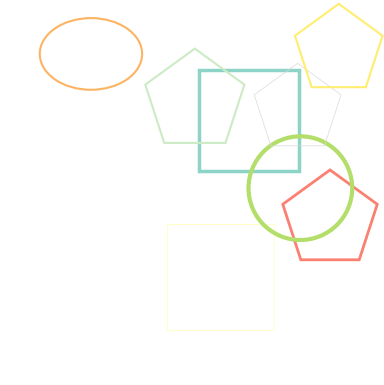[{"shape": "square", "thickness": 2.5, "radius": 0.65, "center": [0.647, 0.687]}, {"shape": "square", "thickness": 0.5, "radius": 0.69, "center": [0.572, 0.28]}, {"shape": "pentagon", "thickness": 2, "radius": 0.65, "center": [0.857, 0.43]}, {"shape": "oval", "thickness": 1.5, "radius": 0.66, "center": [0.236, 0.86]}, {"shape": "circle", "thickness": 3, "radius": 0.67, "center": [0.78, 0.511]}, {"shape": "pentagon", "thickness": 0.5, "radius": 0.59, "center": [0.773, 0.717]}, {"shape": "pentagon", "thickness": 1.5, "radius": 0.68, "center": [0.506, 0.738]}, {"shape": "pentagon", "thickness": 1.5, "radius": 0.6, "center": [0.88, 0.87]}]